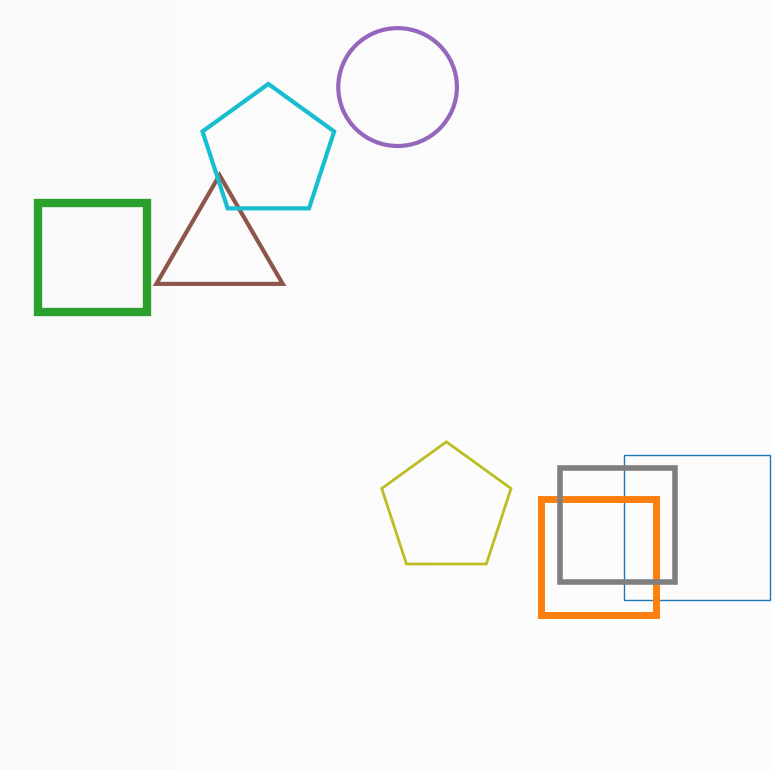[{"shape": "square", "thickness": 0.5, "radius": 0.47, "center": [0.899, 0.315]}, {"shape": "square", "thickness": 2.5, "radius": 0.37, "center": [0.772, 0.277]}, {"shape": "square", "thickness": 3, "radius": 0.35, "center": [0.119, 0.666]}, {"shape": "circle", "thickness": 1.5, "radius": 0.38, "center": [0.513, 0.887]}, {"shape": "triangle", "thickness": 1.5, "radius": 0.47, "center": [0.283, 0.678]}, {"shape": "square", "thickness": 2, "radius": 0.37, "center": [0.797, 0.318]}, {"shape": "pentagon", "thickness": 1, "radius": 0.44, "center": [0.576, 0.339]}, {"shape": "pentagon", "thickness": 1.5, "radius": 0.45, "center": [0.346, 0.802]}]